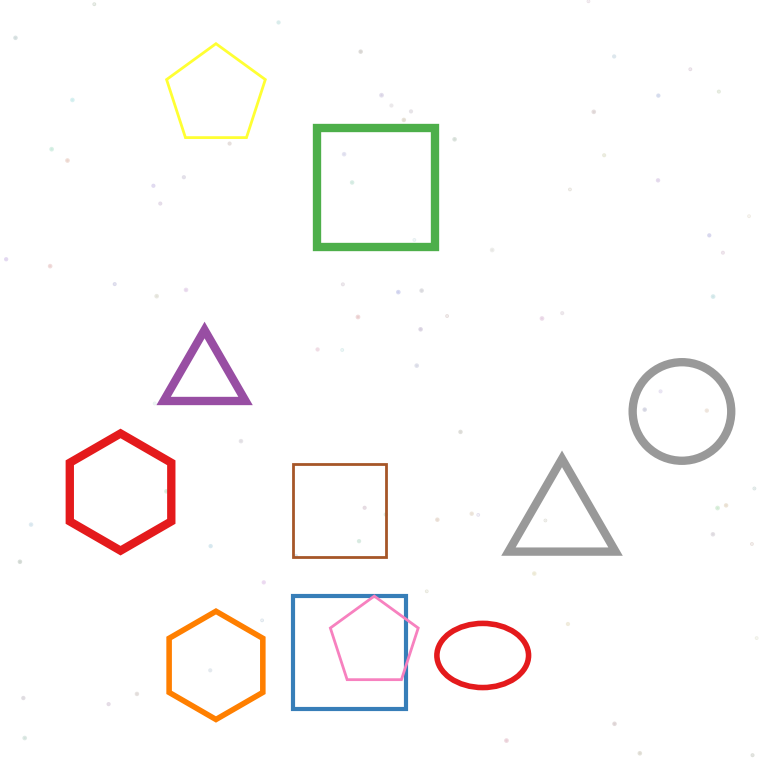[{"shape": "hexagon", "thickness": 3, "radius": 0.38, "center": [0.157, 0.361]}, {"shape": "oval", "thickness": 2, "radius": 0.3, "center": [0.627, 0.149]}, {"shape": "square", "thickness": 1.5, "radius": 0.37, "center": [0.454, 0.153]}, {"shape": "square", "thickness": 3, "radius": 0.38, "center": [0.489, 0.756]}, {"shape": "triangle", "thickness": 3, "radius": 0.31, "center": [0.266, 0.51]}, {"shape": "hexagon", "thickness": 2, "radius": 0.35, "center": [0.28, 0.136]}, {"shape": "pentagon", "thickness": 1, "radius": 0.34, "center": [0.28, 0.876]}, {"shape": "square", "thickness": 1, "radius": 0.3, "center": [0.441, 0.337]}, {"shape": "pentagon", "thickness": 1, "radius": 0.3, "center": [0.486, 0.166]}, {"shape": "circle", "thickness": 3, "radius": 0.32, "center": [0.886, 0.466]}, {"shape": "triangle", "thickness": 3, "radius": 0.4, "center": [0.73, 0.324]}]